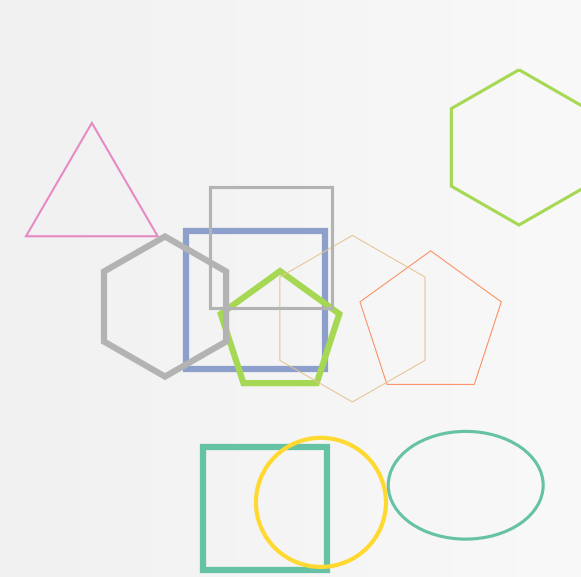[{"shape": "square", "thickness": 3, "radius": 0.53, "center": [0.456, 0.119]}, {"shape": "oval", "thickness": 1.5, "radius": 0.67, "center": [0.801, 0.159]}, {"shape": "pentagon", "thickness": 0.5, "radius": 0.64, "center": [0.741, 0.437]}, {"shape": "square", "thickness": 3, "radius": 0.6, "center": [0.44, 0.48]}, {"shape": "triangle", "thickness": 1, "radius": 0.65, "center": [0.158, 0.655]}, {"shape": "pentagon", "thickness": 3, "radius": 0.54, "center": [0.482, 0.422]}, {"shape": "hexagon", "thickness": 1.5, "radius": 0.67, "center": [0.893, 0.744]}, {"shape": "circle", "thickness": 2, "radius": 0.56, "center": [0.552, 0.129]}, {"shape": "hexagon", "thickness": 0.5, "radius": 0.72, "center": [0.606, 0.447]}, {"shape": "hexagon", "thickness": 3, "radius": 0.61, "center": [0.284, 0.468]}, {"shape": "square", "thickness": 1.5, "radius": 0.53, "center": [0.466, 0.571]}]